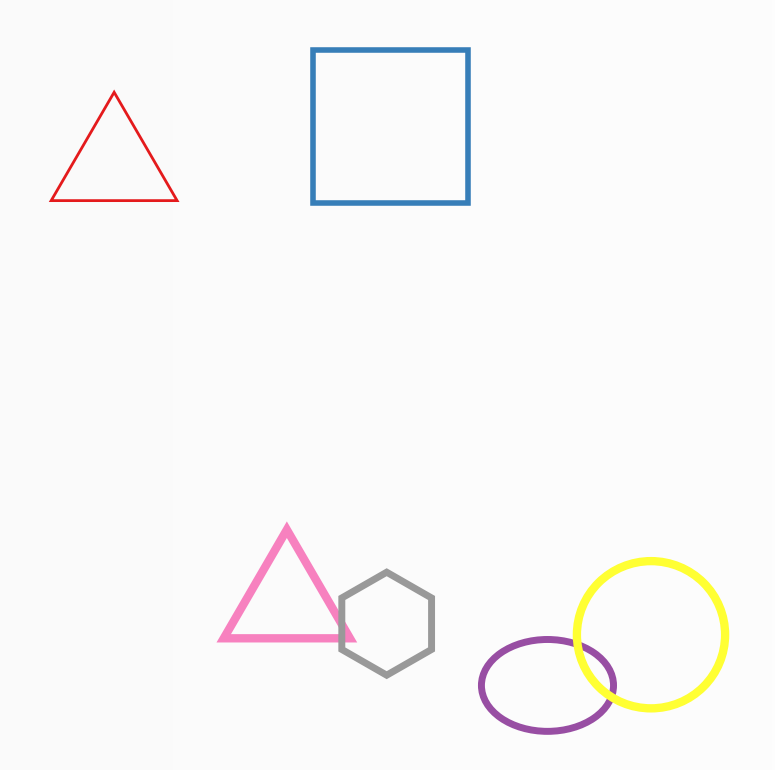[{"shape": "triangle", "thickness": 1, "radius": 0.47, "center": [0.147, 0.786]}, {"shape": "square", "thickness": 2, "radius": 0.5, "center": [0.504, 0.836]}, {"shape": "oval", "thickness": 2.5, "radius": 0.43, "center": [0.706, 0.11]}, {"shape": "circle", "thickness": 3, "radius": 0.48, "center": [0.84, 0.176]}, {"shape": "triangle", "thickness": 3, "radius": 0.47, "center": [0.37, 0.218]}, {"shape": "hexagon", "thickness": 2.5, "radius": 0.33, "center": [0.499, 0.19]}]